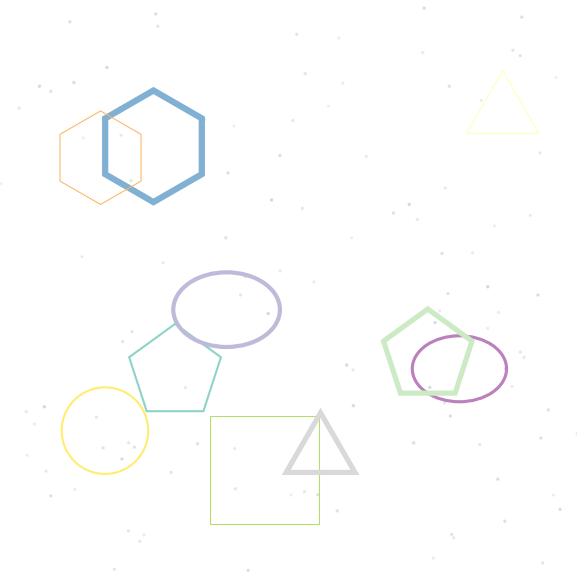[{"shape": "pentagon", "thickness": 1, "radius": 0.42, "center": [0.303, 0.355]}, {"shape": "triangle", "thickness": 0.5, "radius": 0.36, "center": [0.87, 0.804]}, {"shape": "oval", "thickness": 2, "radius": 0.46, "center": [0.392, 0.463]}, {"shape": "hexagon", "thickness": 3, "radius": 0.48, "center": [0.266, 0.746]}, {"shape": "hexagon", "thickness": 0.5, "radius": 0.4, "center": [0.174, 0.726]}, {"shape": "square", "thickness": 0.5, "radius": 0.47, "center": [0.457, 0.185]}, {"shape": "triangle", "thickness": 2.5, "radius": 0.34, "center": [0.555, 0.215]}, {"shape": "oval", "thickness": 1.5, "radius": 0.41, "center": [0.796, 0.361]}, {"shape": "pentagon", "thickness": 2.5, "radius": 0.4, "center": [0.741, 0.384]}, {"shape": "circle", "thickness": 1, "radius": 0.37, "center": [0.182, 0.253]}]